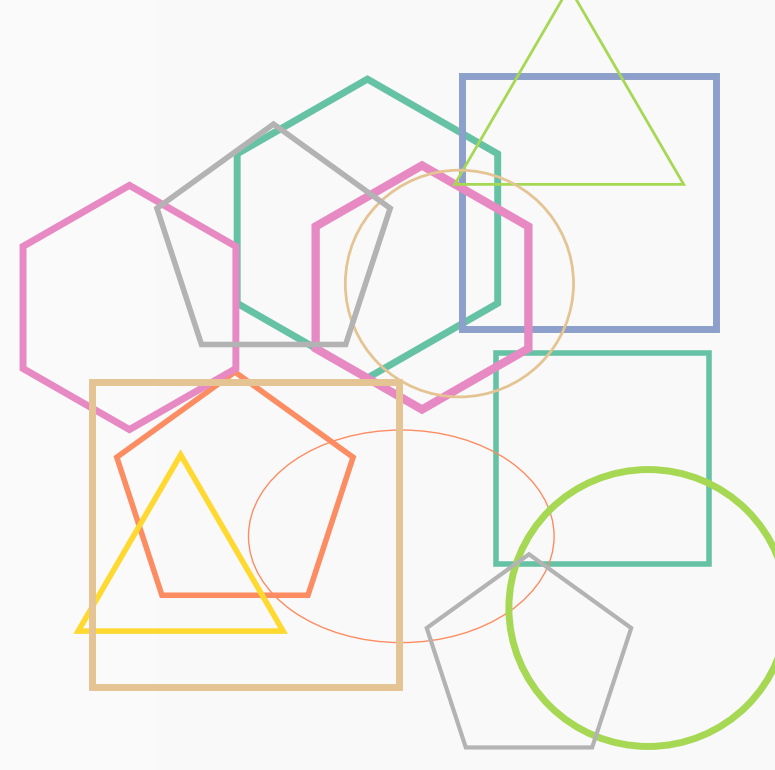[{"shape": "square", "thickness": 2, "radius": 0.69, "center": [0.777, 0.404]}, {"shape": "hexagon", "thickness": 2.5, "radius": 0.97, "center": [0.474, 0.703]}, {"shape": "pentagon", "thickness": 2, "radius": 0.8, "center": [0.303, 0.357]}, {"shape": "oval", "thickness": 0.5, "radius": 0.99, "center": [0.518, 0.303]}, {"shape": "square", "thickness": 2.5, "radius": 0.82, "center": [0.76, 0.737]}, {"shape": "hexagon", "thickness": 3, "radius": 0.79, "center": [0.545, 0.627]}, {"shape": "hexagon", "thickness": 2.5, "radius": 0.79, "center": [0.167, 0.601]}, {"shape": "triangle", "thickness": 1, "radius": 0.85, "center": [0.734, 0.846]}, {"shape": "circle", "thickness": 2.5, "radius": 0.9, "center": [0.836, 0.21]}, {"shape": "triangle", "thickness": 2, "radius": 0.76, "center": [0.233, 0.257]}, {"shape": "circle", "thickness": 1, "radius": 0.74, "center": [0.593, 0.632]}, {"shape": "square", "thickness": 2.5, "radius": 0.99, "center": [0.316, 0.306]}, {"shape": "pentagon", "thickness": 2, "radius": 0.79, "center": [0.353, 0.681]}, {"shape": "pentagon", "thickness": 1.5, "radius": 0.69, "center": [0.683, 0.141]}]